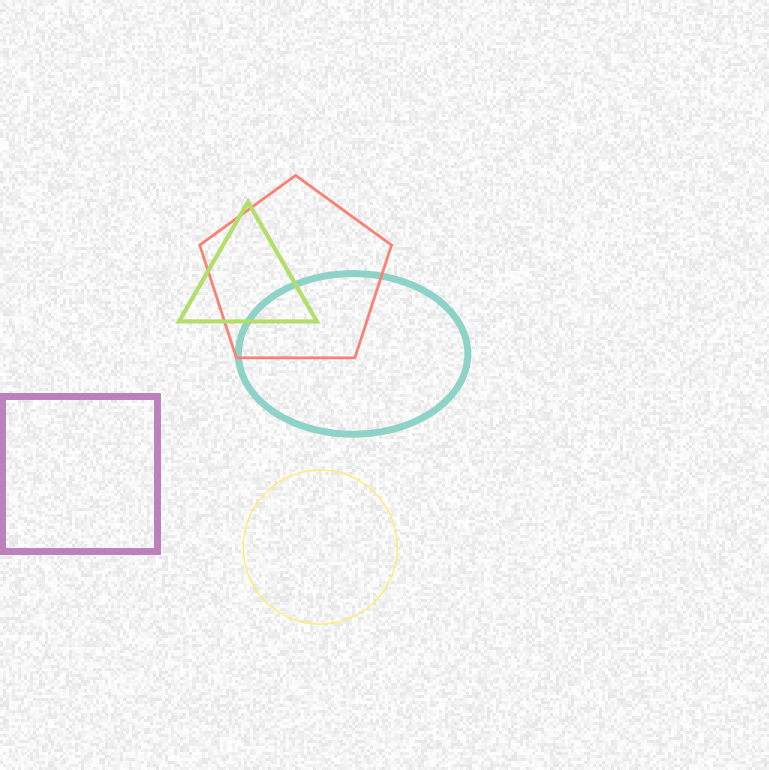[{"shape": "oval", "thickness": 2.5, "radius": 0.75, "center": [0.459, 0.54]}, {"shape": "pentagon", "thickness": 1, "radius": 0.65, "center": [0.384, 0.641]}, {"shape": "triangle", "thickness": 1.5, "radius": 0.52, "center": [0.322, 0.634]}, {"shape": "square", "thickness": 2.5, "radius": 0.5, "center": [0.103, 0.385]}, {"shape": "circle", "thickness": 0.5, "radius": 0.5, "center": [0.416, 0.289]}]